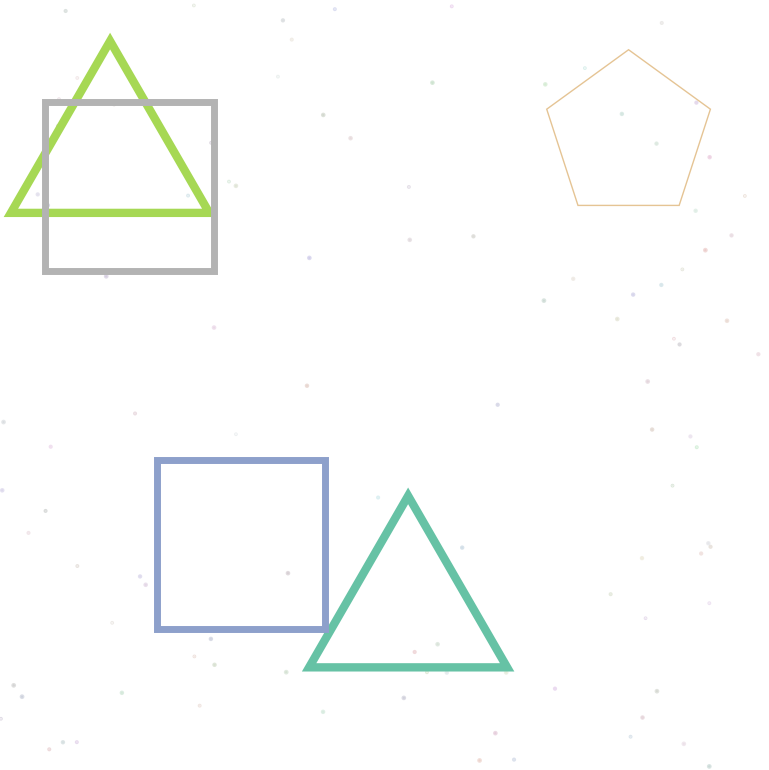[{"shape": "triangle", "thickness": 3, "radius": 0.74, "center": [0.53, 0.208]}, {"shape": "square", "thickness": 2.5, "radius": 0.55, "center": [0.313, 0.293]}, {"shape": "triangle", "thickness": 3, "radius": 0.74, "center": [0.143, 0.798]}, {"shape": "pentagon", "thickness": 0.5, "radius": 0.56, "center": [0.816, 0.824]}, {"shape": "square", "thickness": 2.5, "radius": 0.55, "center": [0.169, 0.758]}]